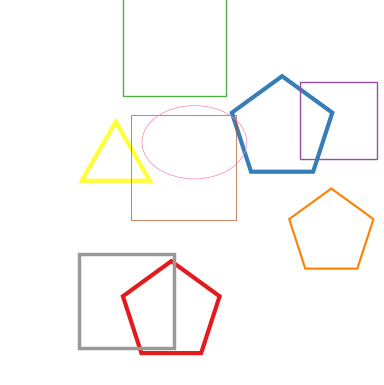[{"shape": "pentagon", "thickness": 3, "radius": 0.66, "center": [0.445, 0.19]}, {"shape": "pentagon", "thickness": 3, "radius": 0.69, "center": [0.733, 0.665]}, {"shape": "square", "thickness": 1, "radius": 0.67, "center": [0.453, 0.886]}, {"shape": "square", "thickness": 1, "radius": 0.5, "center": [0.88, 0.687]}, {"shape": "pentagon", "thickness": 1.5, "radius": 0.58, "center": [0.861, 0.395]}, {"shape": "triangle", "thickness": 3, "radius": 0.51, "center": [0.301, 0.582]}, {"shape": "square", "thickness": 0.5, "radius": 0.68, "center": [0.477, 0.564]}, {"shape": "oval", "thickness": 0.5, "radius": 0.68, "center": [0.505, 0.631]}, {"shape": "square", "thickness": 2.5, "radius": 0.62, "center": [0.33, 0.218]}]